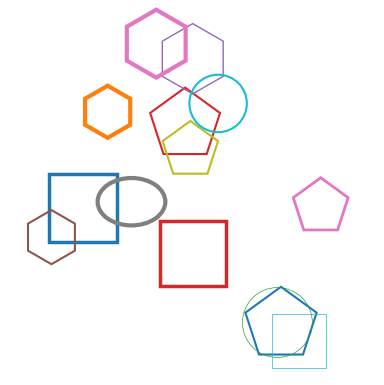[{"shape": "pentagon", "thickness": 1.5, "radius": 0.49, "center": [0.73, 0.158]}, {"shape": "square", "thickness": 2.5, "radius": 0.45, "center": [0.215, 0.46]}, {"shape": "hexagon", "thickness": 3, "radius": 0.34, "center": [0.28, 0.71]}, {"shape": "circle", "thickness": 0.5, "radius": 0.45, "center": [0.72, 0.162]}, {"shape": "square", "thickness": 2.5, "radius": 0.43, "center": [0.501, 0.342]}, {"shape": "pentagon", "thickness": 1.5, "radius": 0.48, "center": [0.481, 0.677]}, {"shape": "hexagon", "thickness": 1, "radius": 0.46, "center": [0.501, 0.847]}, {"shape": "hexagon", "thickness": 1.5, "radius": 0.35, "center": [0.134, 0.384]}, {"shape": "hexagon", "thickness": 3, "radius": 0.44, "center": [0.406, 0.887]}, {"shape": "pentagon", "thickness": 2, "radius": 0.37, "center": [0.833, 0.463]}, {"shape": "oval", "thickness": 3, "radius": 0.44, "center": [0.341, 0.476]}, {"shape": "pentagon", "thickness": 1.5, "radius": 0.38, "center": [0.494, 0.61]}, {"shape": "circle", "thickness": 1.5, "radius": 0.37, "center": [0.567, 0.731]}, {"shape": "square", "thickness": 0.5, "radius": 0.35, "center": [0.777, 0.114]}]